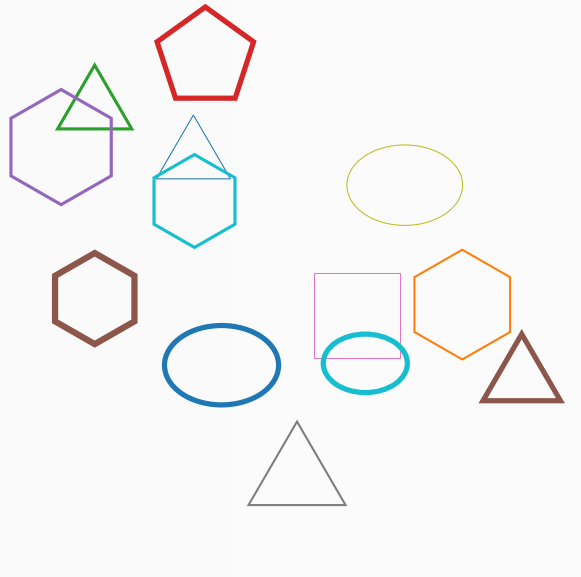[{"shape": "triangle", "thickness": 0.5, "radius": 0.37, "center": [0.333, 0.726]}, {"shape": "oval", "thickness": 2.5, "radius": 0.49, "center": [0.381, 0.367]}, {"shape": "hexagon", "thickness": 1, "radius": 0.47, "center": [0.795, 0.472]}, {"shape": "triangle", "thickness": 1.5, "radius": 0.37, "center": [0.163, 0.813]}, {"shape": "pentagon", "thickness": 2.5, "radius": 0.44, "center": [0.353, 0.9]}, {"shape": "hexagon", "thickness": 1.5, "radius": 0.5, "center": [0.105, 0.744]}, {"shape": "hexagon", "thickness": 3, "radius": 0.39, "center": [0.163, 0.482]}, {"shape": "triangle", "thickness": 2.5, "radius": 0.38, "center": [0.898, 0.344]}, {"shape": "square", "thickness": 0.5, "radius": 0.37, "center": [0.614, 0.453]}, {"shape": "triangle", "thickness": 1, "radius": 0.48, "center": [0.511, 0.173]}, {"shape": "oval", "thickness": 0.5, "radius": 0.5, "center": [0.696, 0.679]}, {"shape": "hexagon", "thickness": 1.5, "radius": 0.4, "center": [0.335, 0.651]}, {"shape": "oval", "thickness": 2.5, "radius": 0.36, "center": [0.628, 0.37]}]